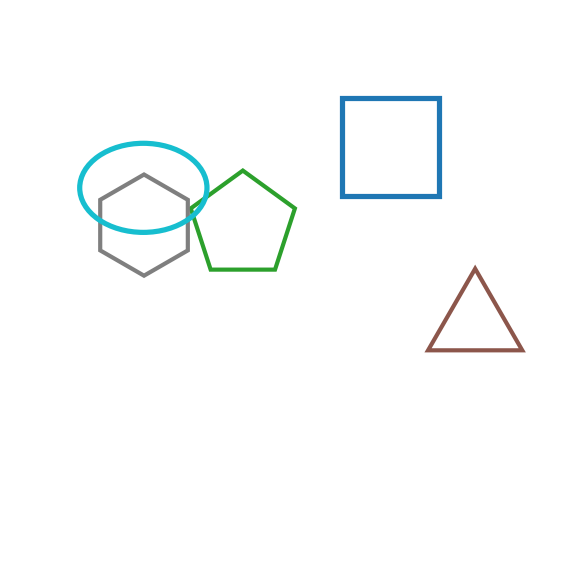[{"shape": "square", "thickness": 2.5, "radius": 0.42, "center": [0.676, 0.745]}, {"shape": "pentagon", "thickness": 2, "radius": 0.47, "center": [0.42, 0.609]}, {"shape": "triangle", "thickness": 2, "radius": 0.47, "center": [0.823, 0.44]}, {"shape": "hexagon", "thickness": 2, "radius": 0.44, "center": [0.249, 0.609]}, {"shape": "oval", "thickness": 2.5, "radius": 0.55, "center": [0.248, 0.674]}]